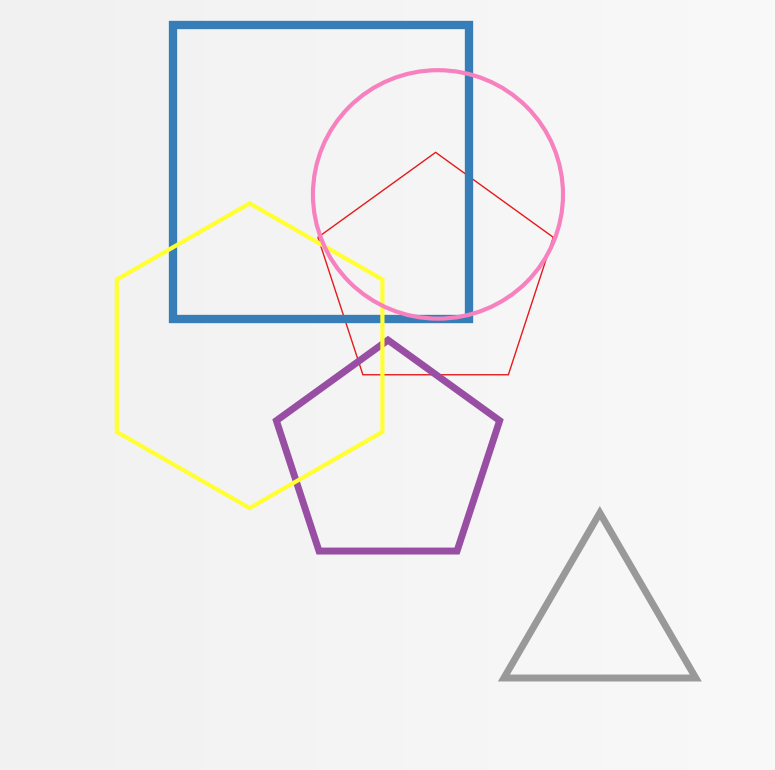[{"shape": "pentagon", "thickness": 0.5, "radius": 0.8, "center": [0.562, 0.642]}, {"shape": "square", "thickness": 3, "radius": 0.96, "center": [0.414, 0.777]}, {"shape": "pentagon", "thickness": 2.5, "radius": 0.76, "center": [0.501, 0.407]}, {"shape": "hexagon", "thickness": 1.5, "radius": 0.99, "center": [0.322, 0.538]}, {"shape": "circle", "thickness": 1.5, "radius": 0.81, "center": [0.565, 0.748]}, {"shape": "triangle", "thickness": 2.5, "radius": 0.71, "center": [0.774, 0.191]}]